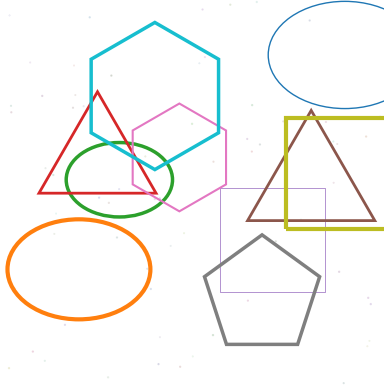[{"shape": "oval", "thickness": 1, "radius": 0.99, "center": [0.896, 0.857]}, {"shape": "oval", "thickness": 3, "radius": 0.93, "center": [0.205, 0.3]}, {"shape": "oval", "thickness": 2.5, "radius": 0.69, "center": [0.31, 0.533]}, {"shape": "triangle", "thickness": 2, "radius": 0.88, "center": [0.253, 0.586]}, {"shape": "square", "thickness": 0.5, "radius": 0.68, "center": [0.708, 0.376]}, {"shape": "triangle", "thickness": 2, "radius": 0.95, "center": [0.808, 0.522]}, {"shape": "hexagon", "thickness": 1.5, "radius": 0.7, "center": [0.466, 0.591]}, {"shape": "pentagon", "thickness": 2.5, "radius": 0.79, "center": [0.681, 0.233]}, {"shape": "square", "thickness": 3, "radius": 0.72, "center": [0.886, 0.55]}, {"shape": "hexagon", "thickness": 2.5, "radius": 0.96, "center": [0.402, 0.751]}]